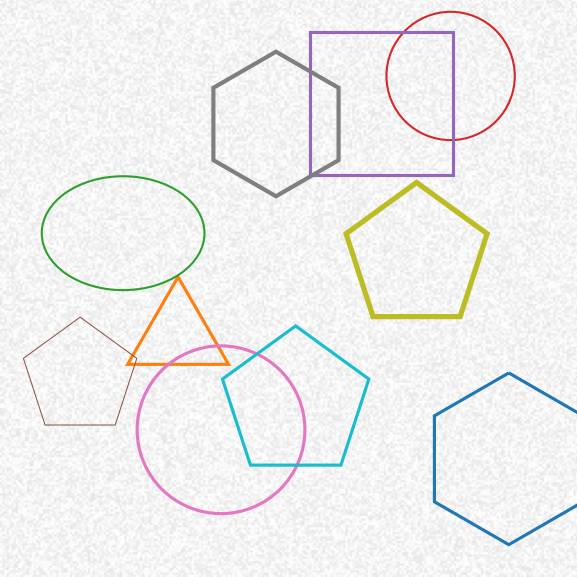[{"shape": "hexagon", "thickness": 1.5, "radius": 0.74, "center": [0.881, 0.205]}, {"shape": "triangle", "thickness": 1.5, "radius": 0.5, "center": [0.308, 0.419]}, {"shape": "oval", "thickness": 1, "radius": 0.7, "center": [0.213, 0.595]}, {"shape": "circle", "thickness": 1, "radius": 0.56, "center": [0.78, 0.868]}, {"shape": "square", "thickness": 1.5, "radius": 0.62, "center": [0.66, 0.82]}, {"shape": "pentagon", "thickness": 0.5, "radius": 0.52, "center": [0.139, 0.347]}, {"shape": "circle", "thickness": 1.5, "radius": 0.73, "center": [0.383, 0.255]}, {"shape": "hexagon", "thickness": 2, "radius": 0.63, "center": [0.478, 0.784]}, {"shape": "pentagon", "thickness": 2.5, "radius": 0.64, "center": [0.721, 0.555]}, {"shape": "pentagon", "thickness": 1.5, "radius": 0.67, "center": [0.512, 0.302]}]